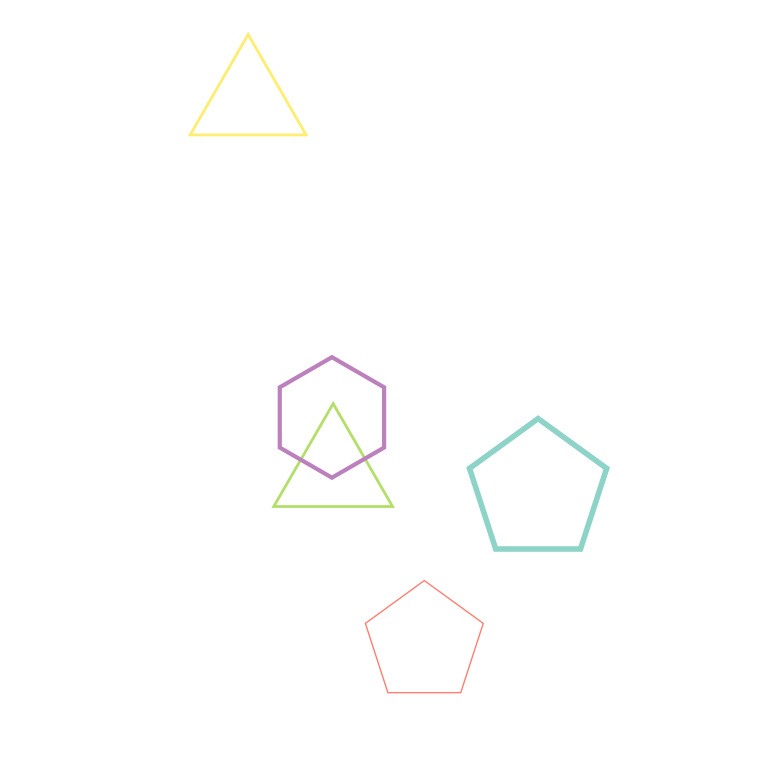[{"shape": "pentagon", "thickness": 2, "radius": 0.47, "center": [0.699, 0.363]}, {"shape": "pentagon", "thickness": 0.5, "radius": 0.4, "center": [0.551, 0.166]}, {"shape": "triangle", "thickness": 1, "radius": 0.45, "center": [0.433, 0.387]}, {"shape": "hexagon", "thickness": 1.5, "radius": 0.39, "center": [0.431, 0.458]}, {"shape": "triangle", "thickness": 1, "radius": 0.43, "center": [0.322, 0.868]}]